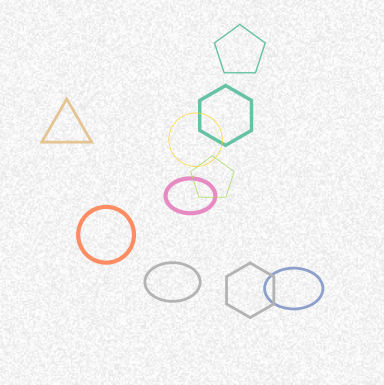[{"shape": "hexagon", "thickness": 2.5, "radius": 0.39, "center": [0.586, 0.7]}, {"shape": "pentagon", "thickness": 1, "radius": 0.35, "center": [0.623, 0.867]}, {"shape": "circle", "thickness": 3, "radius": 0.36, "center": [0.276, 0.39]}, {"shape": "oval", "thickness": 2, "radius": 0.38, "center": [0.763, 0.251]}, {"shape": "oval", "thickness": 3, "radius": 0.32, "center": [0.495, 0.491]}, {"shape": "pentagon", "thickness": 0.5, "radius": 0.3, "center": [0.552, 0.536]}, {"shape": "circle", "thickness": 0.5, "radius": 0.35, "center": [0.508, 0.637]}, {"shape": "triangle", "thickness": 2, "radius": 0.37, "center": [0.173, 0.668]}, {"shape": "oval", "thickness": 2, "radius": 0.36, "center": [0.448, 0.267]}, {"shape": "hexagon", "thickness": 2, "radius": 0.35, "center": [0.65, 0.246]}]